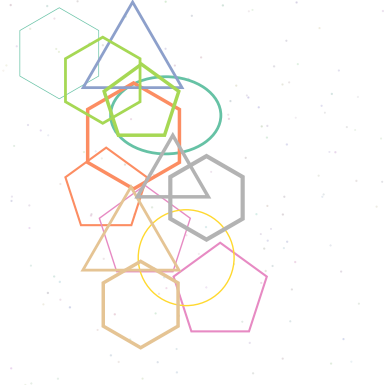[{"shape": "hexagon", "thickness": 0.5, "radius": 0.59, "center": [0.154, 0.862]}, {"shape": "oval", "thickness": 2, "radius": 0.72, "center": [0.431, 0.7]}, {"shape": "pentagon", "thickness": 1.5, "radius": 0.56, "center": [0.276, 0.505]}, {"shape": "hexagon", "thickness": 2.5, "radius": 0.69, "center": [0.347, 0.647]}, {"shape": "triangle", "thickness": 2, "radius": 0.74, "center": [0.344, 0.846]}, {"shape": "pentagon", "thickness": 1.5, "radius": 0.64, "center": [0.572, 0.242]}, {"shape": "pentagon", "thickness": 1, "radius": 0.62, "center": [0.376, 0.395]}, {"shape": "hexagon", "thickness": 2, "radius": 0.56, "center": [0.267, 0.792]}, {"shape": "pentagon", "thickness": 2.5, "radius": 0.51, "center": [0.367, 0.731]}, {"shape": "circle", "thickness": 1, "radius": 0.62, "center": [0.484, 0.331]}, {"shape": "hexagon", "thickness": 2.5, "radius": 0.56, "center": [0.365, 0.209]}, {"shape": "triangle", "thickness": 2, "radius": 0.72, "center": [0.34, 0.37]}, {"shape": "hexagon", "thickness": 3, "radius": 0.54, "center": [0.536, 0.486]}, {"shape": "triangle", "thickness": 2.5, "radius": 0.53, "center": [0.449, 0.542]}]